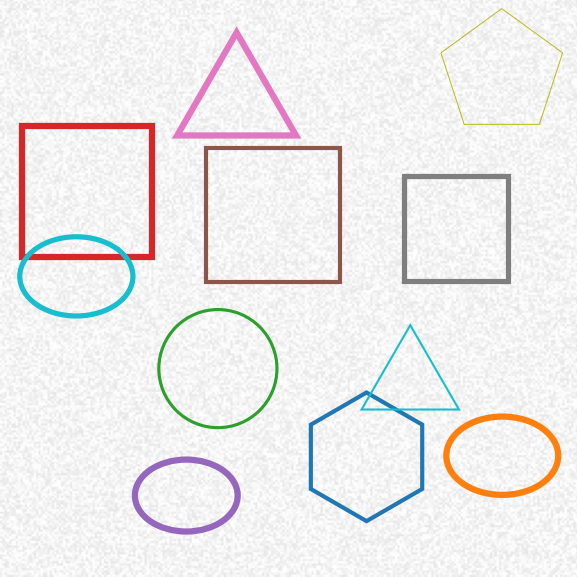[{"shape": "hexagon", "thickness": 2, "radius": 0.56, "center": [0.635, 0.208]}, {"shape": "oval", "thickness": 3, "radius": 0.48, "center": [0.87, 0.21]}, {"shape": "circle", "thickness": 1.5, "radius": 0.51, "center": [0.377, 0.361]}, {"shape": "square", "thickness": 3, "radius": 0.57, "center": [0.151, 0.668]}, {"shape": "oval", "thickness": 3, "radius": 0.44, "center": [0.323, 0.141]}, {"shape": "square", "thickness": 2, "radius": 0.58, "center": [0.473, 0.626]}, {"shape": "triangle", "thickness": 3, "radius": 0.59, "center": [0.41, 0.824]}, {"shape": "square", "thickness": 2.5, "radius": 0.45, "center": [0.79, 0.604]}, {"shape": "pentagon", "thickness": 0.5, "radius": 0.55, "center": [0.869, 0.873]}, {"shape": "oval", "thickness": 2.5, "radius": 0.49, "center": [0.132, 0.521]}, {"shape": "triangle", "thickness": 1, "radius": 0.49, "center": [0.71, 0.339]}]